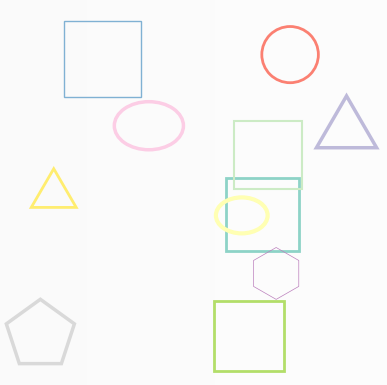[{"shape": "square", "thickness": 2, "radius": 0.47, "center": [0.678, 0.444]}, {"shape": "oval", "thickness": 3, "radius": 0.33, "center": [0.624, 0.441]}, {"shape": "triangle", "thickness": 2.5, "radius": 0.45, "center": [0.894, 0.661]}, {"shape": "circle", "thickness": 2, "radius": 0.36, "center": [0.749, 0.858]}, {"shape": "square", "thickness": 1, "radius": 0.5, "center": [0.263, 0.846]}, {"shape": "square", "thickness": 2, "radius": 0.45, "center": [0.642, 0.127]}, {"shape": "oval", "thickness": 2.5, "radius": 0.45, "center": [0.384, 0.673]}, {"shape": "pentagon", "thickness": 2.5, "radius": 0.46, "center": [0.104, 0.13]}, {"shape": "hexagon", "thickness": 0.5, "radius": 0.34, "center": [0.713, 0.29]}, {"shape": "square", "thickness": 1.5, "radius": 0.44, "center": [0.691, 0.598]}, {"shape": "triangle", "thickness": 2, "radius": 0.33, "center": [0.139, 0.495]}]